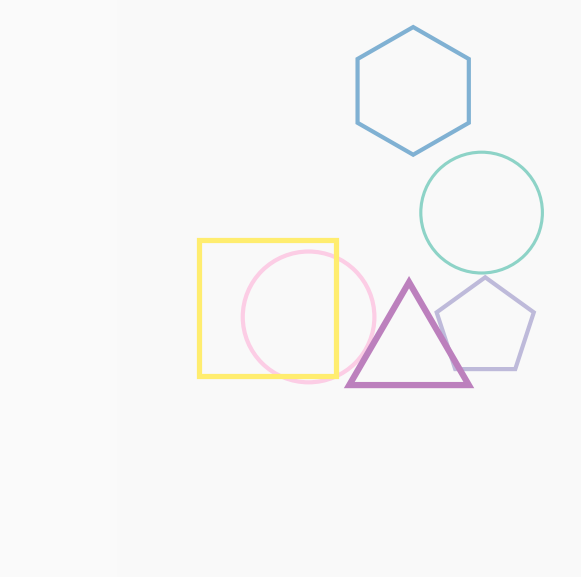[{"shape": "circle", "thickness": 1.5, "radius": 0.52, "center": [0.829, 0.631]}, {"shape": "pentagon", "thickness": 2, "radius": 0.44, "center": [0.835, 0.431]}, {"shape": "hexagon", "thickness": 2, "radius": 0.55, "center": [0.711, 0.842]}, {"shape": "circle", "thickness": 2, "radius": 0.57, "center": [0.531, 0.45]}, {"shape": "triangle", "thickness": 3, "radius": 0.59, "center": [0.704, 0.392]}, {"shape": "square", "thickness": 2.5, "radius": 0.59, "center": [0.459, 0.467]}]